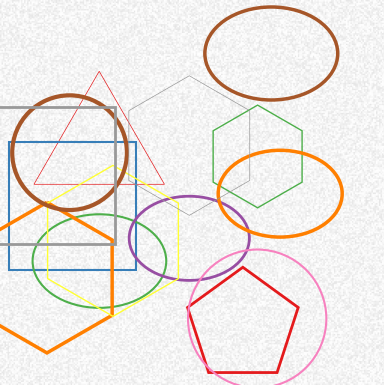[{"shape": "pentagon", "thickness": 2, "radius": 0.76, "center": [0.631, 0.155]}, {"shape": "triangle", "thickness": 0.5, "radius": 0.98, "center": [0.258, 0.619]}, {"shape": "square", "thickness": 1.5, "radius": 0.83, "center": [0.188, 0.464]}, {"shape": "hexagon", "thickness": 1, "radius": 0.67, "center": [0.669, 0.594]}, {"shape": "oval", "thickness": 1.5, "radius": 0.87, "center": [0.258, 0.322]}, {"shape": "oval", "thickness": 2, "radius": 0.78, "center": [0.492, 0.381]}, {"shape": "oval", "thickness": 2.5, "radius": 0.81, "center": [0.728, 0.497]}, {"shape": "hexagon", "thickness": 2.5, "radius": 0.98, "center": [0.122, 0.279]}, {"shape": "hexagon", "thickness": 1, "radius": 0.98, "center": [0.293, 0.374]}, {"shape": "oval", "thickness": 2.5, "radius": 0.86, "center": [0.705, 0.861]}, {"shape": "circle", "thickness": 3, "radius": 0.74, "center": [0.181, 0.603]}, {"shape": "circle", "thickness": 1.5, "radius": 0.9, "center": [0.668, 0.172]}, {"shape": "hexagon", "thickness": 0.5, "radius": 0.91, "center": [0.492, 0.622]}, {"shape": "square", "thickness": 2, "radius": 0.89, "center": [0.122, 0.545]}]